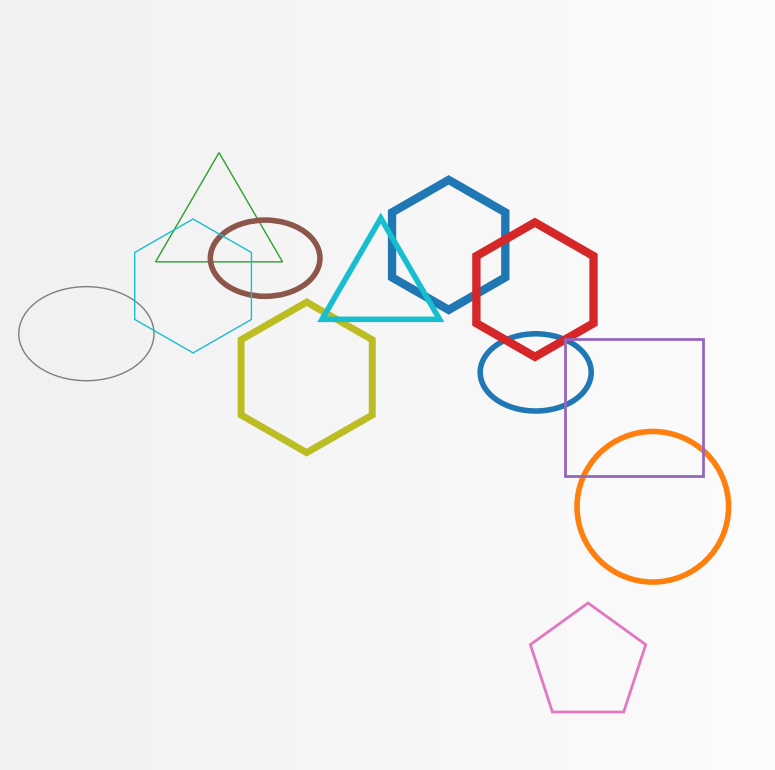[{"shape": "hexagon", "thickness": 3, "radius": 0.42, "center": [0.579, 0.682]}, {"shape": "oval", "thickness": 2, "radius": 0.36, "center": [0.691, 0.516]}, {"shape": "circle", "thickness": 2, "radius": 0.49, "center": [0.842, 0.342]}, {"shape": "triangle", "thickness": 0.5, "radius": 0.47, "center": [0.283, 0.707]}, {"shape": "hexagon", "thickness": 3, "radius": 0.44, "center": [0.69, 0.624]}, {"shape": "square", "thickness": 1, "radius": 0.45, "center": [0.818, 0.47]}, {"shape": "oval", "thickness": 2, "radius": 0.35, "center": [0.342, 0.665]}, {"shape": "pentagon", "thickness": 1, "radius": 0.39, "center": [0.759, 0.139]}, {"shape": "oval", "thickness": 0.5, "radius": 0.44, "center": [0.111, 0.567]}, {"shape": "hexagon", "thickness": 2.5, "radius": 0.49, "center": [0.396, 0.51]}, {"shape": "hexagon", "thickness": 0.5, "radius": 0.43, "center": [0.249, 0.629]}, {"shape": "triangle", "thickness": 2, "radius": 0.44, "center": [0.491, 0.629]}]